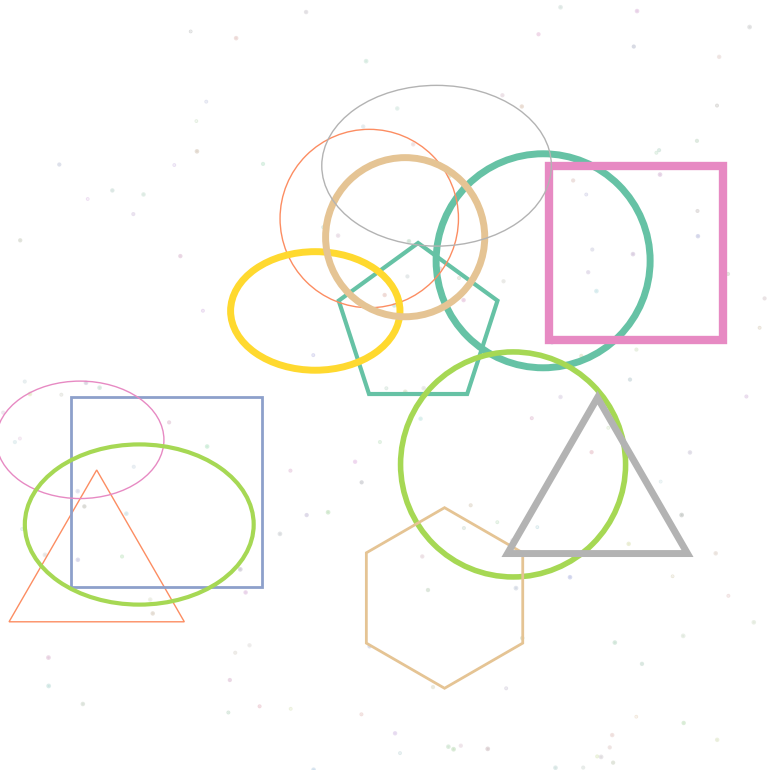[{"shape": "pentagon", "thickness": 1.5, "radius": 0.54, "center": [0.543, 0.576]}, {"shape": "circle", "thickness": 2.5, "radius": 0.69, "center": [0.705, 0.661]}, {"shape": "circle", "thickness": 0.5, "radius": 0.58, "center": [0.48, 0.716]}, {"shape": "triangle", "thickness": 0.5, "radius": 0.66, "center": [0.126, 0.258]}, {"shape": "square", "thickness": 1, "radius": 0.62, "center": [0.216, 0.361]}, {"shape": "oval", "thickness": 0.5, "radius": 0.54, "center": [0.104, 0.429]}, {"shape": "square", "thickness": 3, "radius": 0.57, "center": [0.826, 0.671]}, {"shape": "oval", "thickness": 1.5, "radius": 0.74, "center": [0.181, 0.319]}, {"shape": "circle", "thickness": 2, "radius": 0.73, "center": [0.666, 0.397]}, {"shape": "oval", "thickness": 2.5, "radius": 0.55, "center": [0.409, 0.596]}, {"shape": "circle", "thickness": 2.5, "radius": 0.52, "center": [0.526, 0.692]}, {"shape": "hexagon", "thickness": 1, "radius": 0.59, "center": [0.577, 0.223]}, {"shape": "oval", "thickness": 0.5, "radius": 0.75, "center": [0.567, 0.785]}, {"shape": "triangle", "thickness": 2.5, "radius": 0.67, "center": [0.776, 0.349]}]